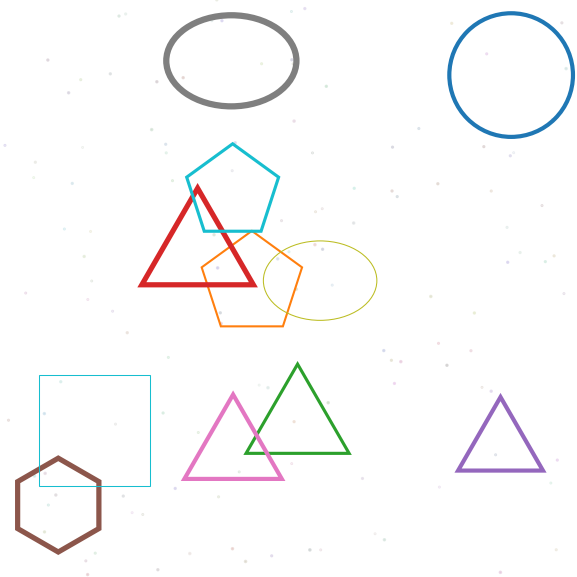[{"shape": "circle", "thickness": 2, "radius": 0.54, "center": [0.885, 0.869]}, {"shape": "pentagon", "thickness": 1, "radius": 0.46, "center": [0.436, 0.508]}, {"shape": "triangle", "thickness": 1.5, "radius": 0.52, "center": [0.515, 0.266]}, {"shape": "triangle", "thickness": 2.5, "radius": 0.56, "center": [0.342, 0.562]}, {"shape": "triangle", "thickness": 2, "radius": 0.42, "center": [0.867, 0.227]}, {"shape": "hexagon", "thickness": 2.5, "radius": 0.41, "center": [0.101, 0.125]}, {"shape": "triangle", "thickness": 2, "radius": 0.49, "center": [0.404, 0.219]}, {"shape": "oval", "thickness": 3, "radius": 0.56, "center": [0.401, 0.894]}, {"shape": "oval", "thickness": 0.5, "radius": 0.49, "center": [0.554, 0.513]}, {"shape": "pentagon", "thickness": 1.5, "radius": 0.42, "center": [0.403, 0.666]}, {"shape": "square", "thickness": 0.5, "radius": 0.48, "center": [0.164, 0.254]}]